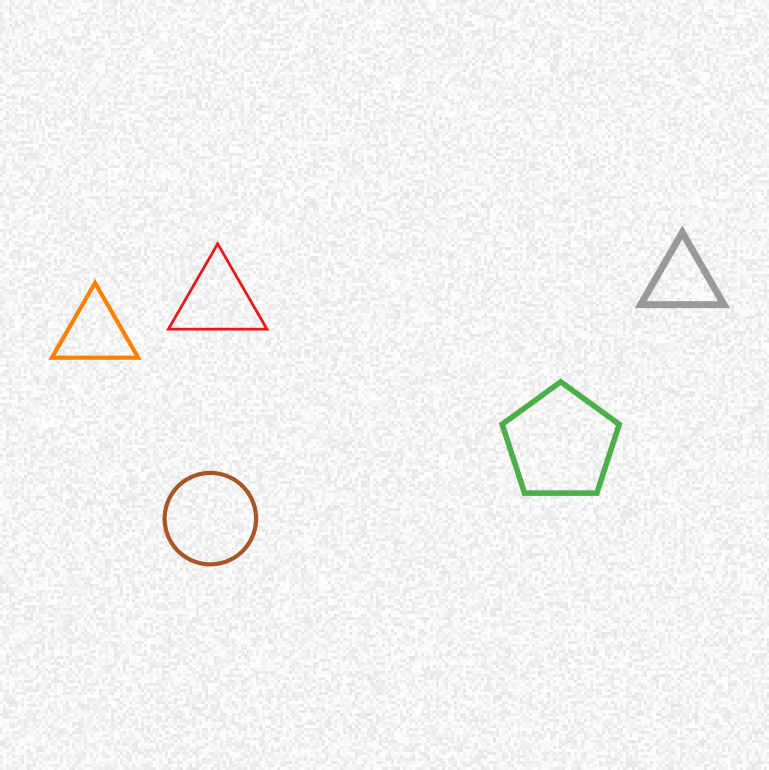[{"shape": "triangle", "thickness": 1, "radius": 0.37, "center": [0.283, 0.609]}, {"shape": "pentagon", "thickness": 2, "radius": 0.4, "center": [0.728, 0.424]}, {"shape": "triangle", "thickness": 1.5, "radius": 0.32, "center": [0.123, 0.568]}, {"shape": "circle", "thickness": 1.5, "radius": 0.3, "center": [0.273, 0.326]}, {"shape": "triangle", "thickness": 2.5, "radius": 0.31, "center": [0.886, 0.636]}]